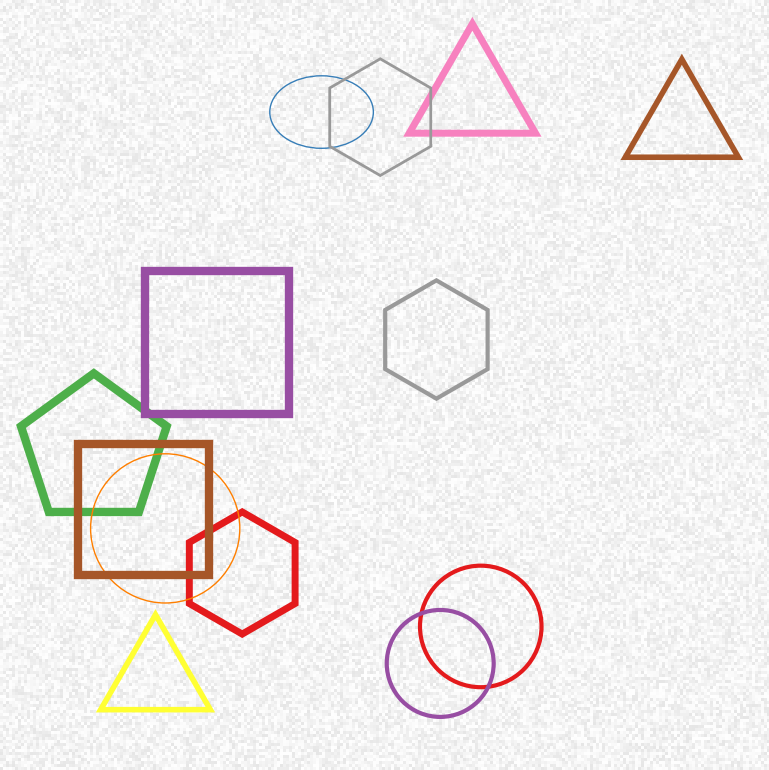[{"shape": "hexagon", "thickness": 2.5, "radius": 0.4, "center": [0.315, 0.256]}, {"shape": "circle", "thickness": 1.5, "radius": 0.39, "center": [0.624, 0.186]}, {"shape": "oval", "thickness": 0.5, "radius": 0.34, "center": [0.418, 0.854]}, {"shape": "pentagon", "thickness": 3, "radius": 0.5, "center": [0.122, 0.416]}, {"shape": "square", "thickness": 3, "radius": 0.47, "center": [0.282, 0.555]}, {"shape": "circle", "thickness": 1.5, "radius": 0.35, "center": [0.572, 0.138]}, {"shape": "circle", "thickness": 0.5, "radius": 0.48, "center": [0.215, 0.314]}, {"shape": "triangle", "thickness": 2, "radius": 0.41, "center": [0.202, 0.119]}, {"shape": "square", "thickness": 3, "radius": 0.43, "center": [0.187, 0.338]}, {"shape": "triangle", "thickness": 2, "radius": 0.42, "center": [0.886, 0.838]}, {"shape": "triangle", "thickness": 2.5, "radius": 0.47, "center": [0.613, 0.874]}, {"shape": "hexagon", "thickness": 1.5, "radius": 0.38, "center": [0.567, 0.559]}, {"shape": "hexagon", "thickness": 1, "radius": 0.38, "center": [0.494, 0.848]}]